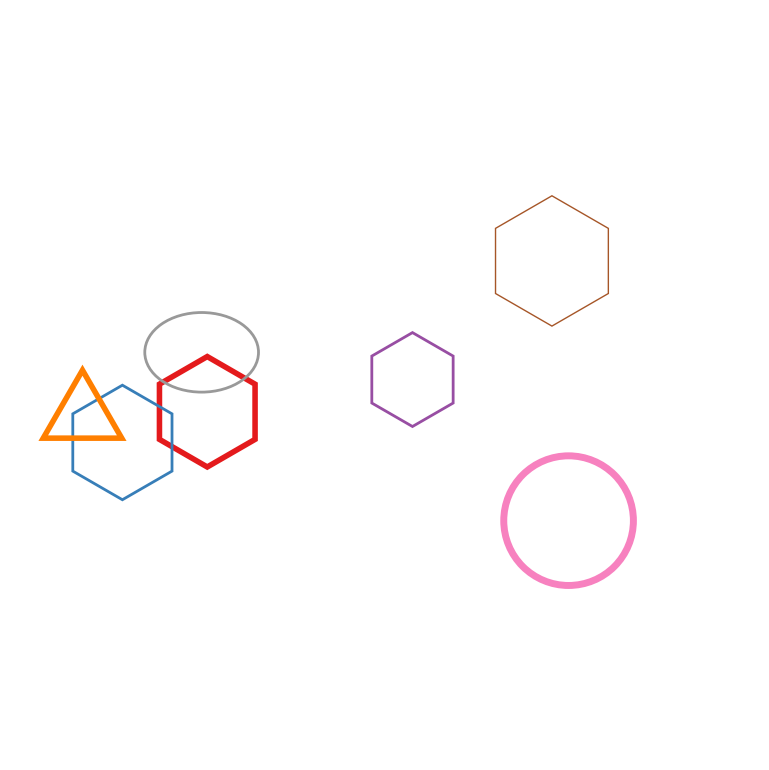[{"shape": "hexagon", "thickness": 2, "radius": 0.36, "center": [0.269, 0.465]}, {"shape": "hexagon", "thickness": 1, "radius": 0.37, "center": [0.159, 0.425]}, {"shape": "hexagon", "thickness": 1, "radius": 0.3, "center": [0.536, 0.507]}, {"shape": "triangle", "thickness": 2, "radius": 0.29, "center": [0.107, 0.46]}, {"shape": "hexagon", "thickness": 0.5, "radius": 0.42, "center": [0.717, 0.661]}, {"shape": "circle", "thickness": 2.5, "radius": 0.42, "center": [0.738, 0.324]}, {"shape": "oval", "thickness": 1, "radius": 0.37, "center": [0.262, 0.542]}]